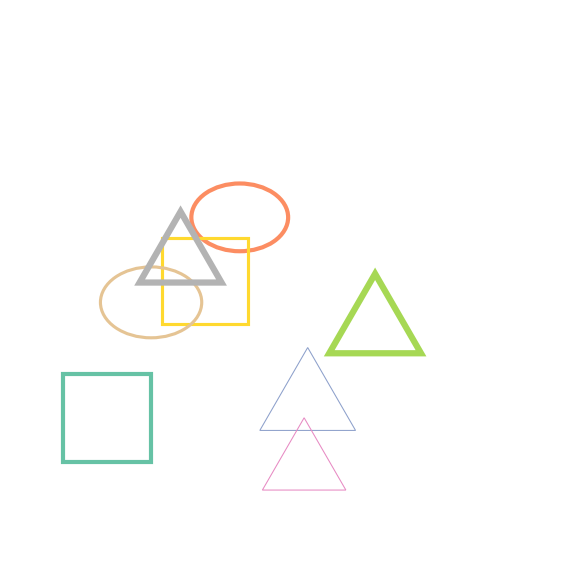[{"shape": "square", "thickness": 2, "radius": 0.38, "center": [0.185, 0.276]}, {"shape": "oval", "thickness": 2, "radius": 0.42, "center": [0.415, 0.623]}, {"shape": "triangle", "thickness": 0.5, "radius": 0.48, "center": [0.533, 0.302]}, {"shape": "triangle", "thickness": 0.5, "radius": 0.42, "center": [0.527, 0.192]}, {"shape": "triangle", "thickness": 3, "radius": 0.46, "center": [0.65, 0.433]}, {"shape": "square", "thickness": 1.5, "radius": 0.37, "center": [0.354, 0.512]}, {"shape": "oval", "thickness": 1.5, "radius": 0.44, "center": [0.262, 0.476]}, {"shape": "triangle", "thickness": 3, "radius": 0.41, "center": [0.313, 0.551]}]